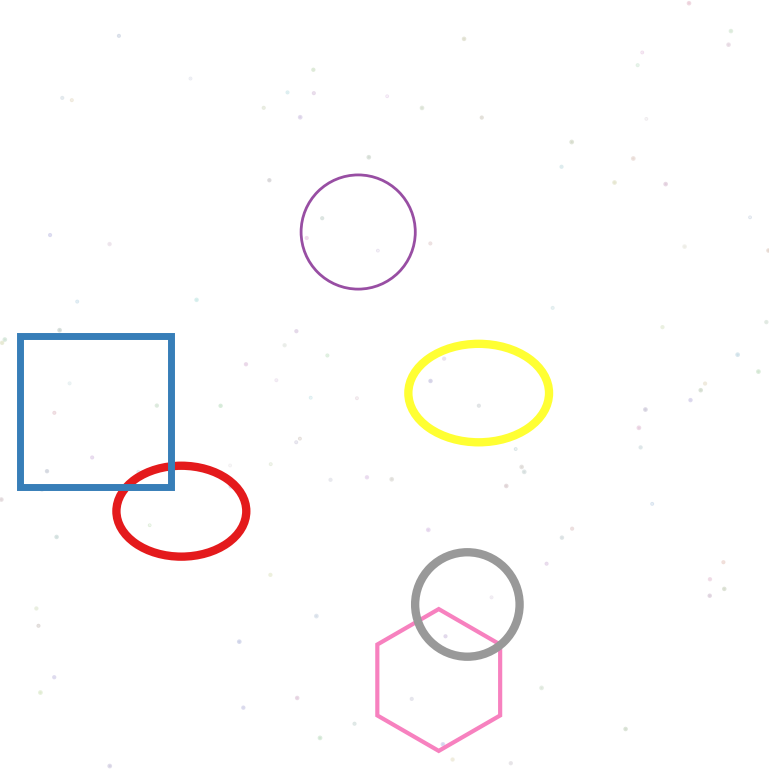[{"shape": "oval", "thickness": 3, "radius": 0.42, "center": [0.236, 0.336]}, {"shape": "square", "thickness": 2.5, "radius": 0.49, "center": [0.124, 0.466]}, {"shape": "circle", "thickness": 1, "radius": 0.37, "center": [0.465, 0.699]}, {"shape": "oval", "thickness": 3, "radius": 0.46, "center": [0.622, 0.49]}, {"shape": "hexagon", "thickness": 1.5, "radius": 0.46, "center": [0.57, 0.117]}, {"shape": "circle", "thickness": 3, "radius": 0.34, "center": [0.607, 0.215]}]